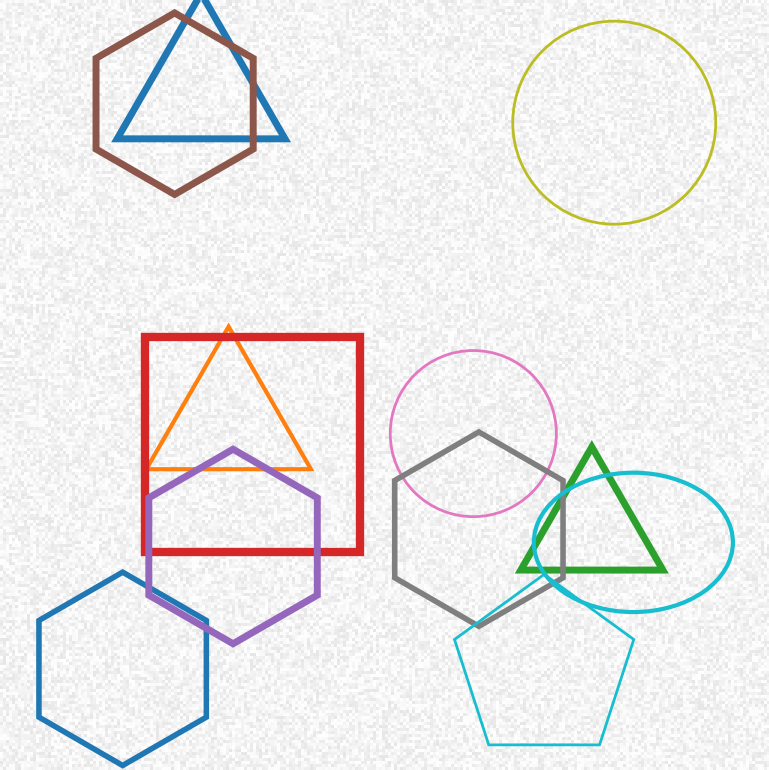[{"shape": "hexagon", "thickness": 2, "radius": 0.63, "center": [0.159, 0.131]}, {"shape": "triangle", "thickness": 2.5, "radius": 0.63, "center": [0.261, 0.883]}, {"shape": "triangle", "thickness": 1.5, "radius": 0.62, "center": [0.297, 0.452]}, {"shape": "triangle", "thickness": 2.5, "radius": 0.53, "center": [0.769, 0.313]}, {"shape": "square", "thickness": 3, "radius": 0.7, "center": [0.328, 0.423]}, {"shape": "hexagon", "thickness": 2.5, "radius": 0.63, "center": [0.303, 0.29]}, {"shape": "hexagon", "thickness": 2.5, "radius": 0.59, "center": [0.227, 0.865]}, {"shape": "circle", "thickness": 1, "radius": 0.54, "center": [0.615, 0.437]}, {"shape": "hexagon", "thickness": 2, "radius": 0.63, "center": [0.622, 0.313]}, {"shape": "circle", "thickness": 1, "radius": 0.66, "center": [0.798, 0.841]}, {"shape": "oval", "thickness": 1.5, "radius": 0.65, "center": [0.823, 0.296]}, {"shape": "pentagon", "thickness": 1, "radius": 0.61, "center": [0.707, 0.132]}]